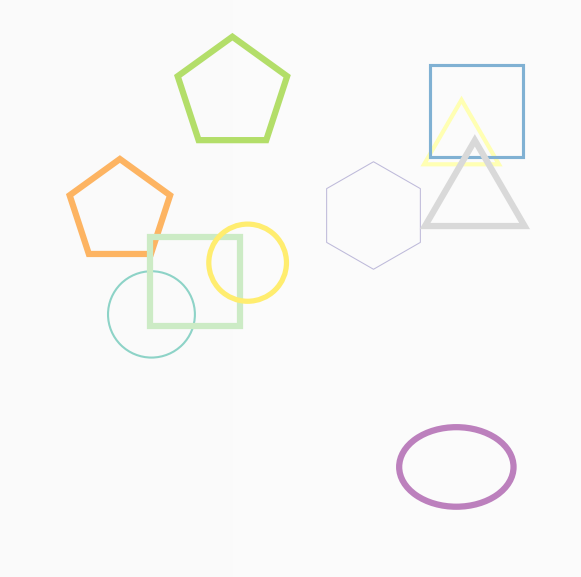[{"shape": "circle", "thickness": 1, "radius": 0.37, "center": [0.261, 0.455]}, {"shape": "triangle", "thickness": 2, "radius": 0.37, "center": [0.794, 0.752]}, {"shape": "hexagon", "thickness": 0.5, "radius": 0.47, "center": [0.643, 0.626]}, {"shape": "square", "thickness": 1.5, "radius": 0.4, "center": [0.819, 0.808]}, {"shape": "pentagon", "thickness": 3, "radius": 0.45, "center": [0.206, 0.633]}, {"shape": "pentagon", "thickness": 3, "radius": 0.49, "center": [0.4, 0.837]}, {"shape": "triangle", "thickness": 3, "radius": 0.49, "center": [0.817, 0.657]}, {"shape": "oval", "thickness": 3, "radius": 0.49, "center": [0.785, 0.191]}, {"shape": "square", "thickness": 3, "radius": 0.39, "center": [0.336, 0.511]}, {"shape": "circle", "thickness": 2.5, "radius": 0.33, "center": [0.426, 0.544]}]